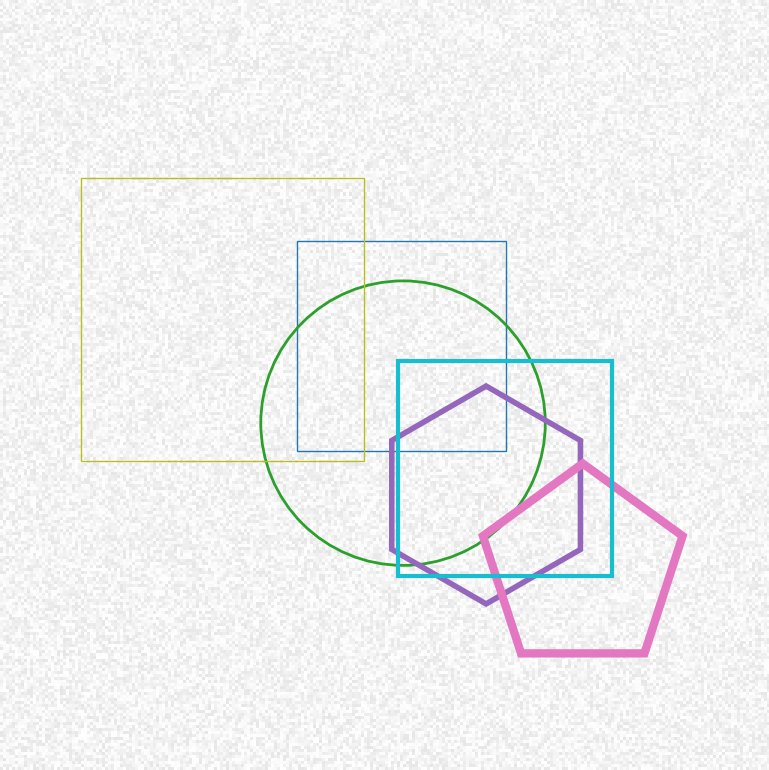[{"shape": "square", "thickness": 0.5, "radius": 0.68, "center": [0.521, 0.55]}, {"shape": "circle", "thickness": 1, "radius": 0.92, "center": [0.523, 0.45]}, {"shape": "hexagon", "thickness": 2, "radius": 0.71, "center": [0.631, 0.357]}, {"shape": "pentagon", "thickness": 3, "radius": 0.68, "center": [0.757, 0.262]}, {"shape": "square", "thickness": 0.5, "radius": 0.92, "center": [0.289, 0.585]}, {"shape": "square", "thickness": 1.5, "radius": 0.7, "center": [0.656, 0.392]}]